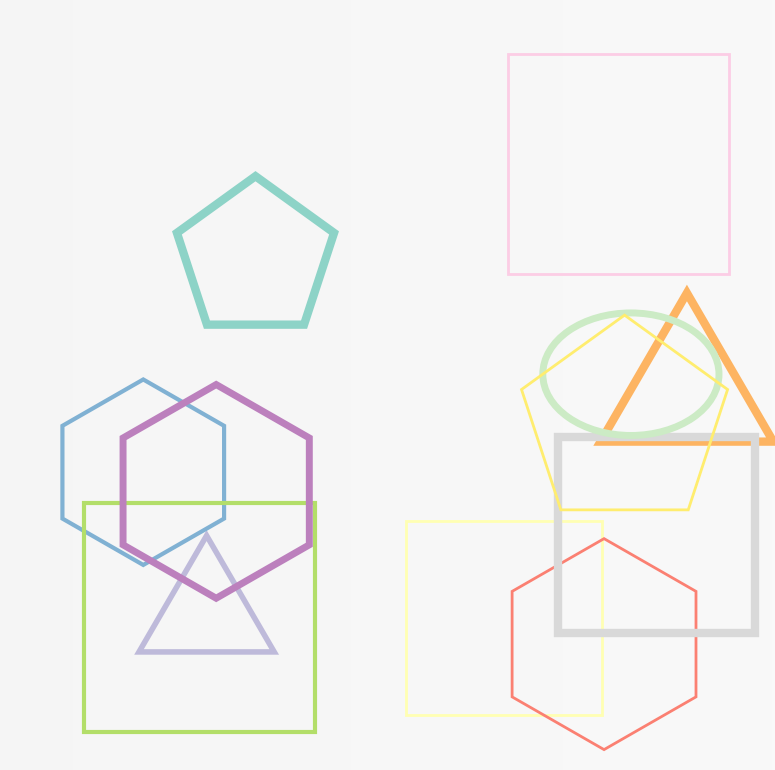[{"shape": "pentagon", "thickness": 3, "radius": 0.53, "center": [0.33, 0.665]}, {"shape": "square", "thickness": 1, "radius": 0.63, "center": [0.651, 0.197]}, {"shape": "triangle", "thickness": 2, "radius": 0.5, "center": [0.267, 0.204]}, {"shape": "hexagon", "thickness": 1, "radius": 0.68, "center": [0.779, 0.163]}, {"shape": "hexagon", "thickness": 1.5, "radius": 0.6, "center": [0.185, 0.387]}, {"shape": "triangle", "thickness": 3, "radius": 0.64, "center": [0.886, 0.491]}, {"shape": "square", "thickness": 1.5, "radius": 0.75, "center": [0.258, 0.198]}, {"shape": "square", "thickness": 1, "radius": 0.71, "center": [0.798, 0.787]}, {"shape": "square", "thickness": 3, "radius": 0.63, "center": [0.847, 0.305]}, {"shape": "hexagon", "thickness": 2.5, "radius": 0.69, "center": [0.279, 0.362]}, {"shape": "oval", "thickness": 2.5, "radius": 0.57, "center": [0.814, 0.514]}, {"shape": "pentagon", "thickness": 1, "radius": 0.7, "center": [0.806, 0.451]}]